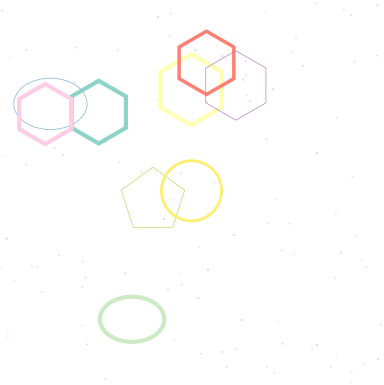[{"shape": "hexagon", "thickness": 3, "radius": 0.41, "center": [0.257, 0.709]}, {"shape": "hexagon", "thickness": 3, "radius": 0.46, "center": [0.496, 0.767]}, {"shape": "hexagon", "thickness": 2.5, "radius": 0.41, "center": [0.536, 0.837]}, {"shape": "oval", "thickness": 0.5, "radius": 0.48, "center": [0.131, 0.73]}, {"shape": "pentagon", "thickness": 0.5, "radius": 0.43, "center": [0.397, 0.479]}, {"shape": "hexagon", "thickness": 3, "radius": 0.39, "center": [0.117, 0.704]}, {"shape": "hexagon", "thickness": 0.5, "radius": 0.45, "center": [0.613, 0.778]}, {"shape": "oval", "thickness": 3, "radius": 0.42, "center": [0.343, 0.171]}, {"shape": "circle", "thickness": 2, "radius": 0.39, "center": [0.497, 0.504]}]